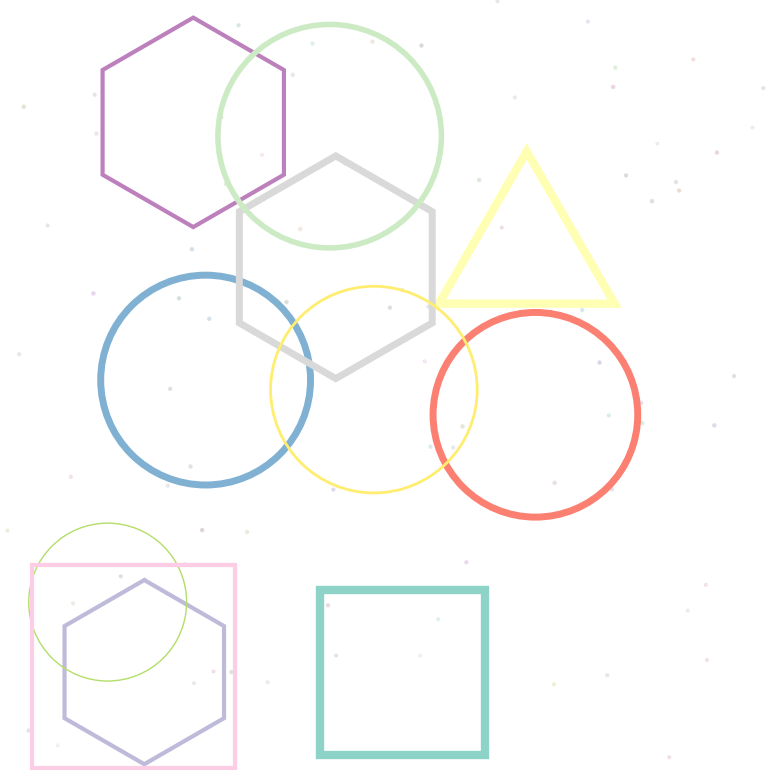[{"shape": "square", "thickness": 3, "radius": 0.54, "center": [0.522, 0.126]}, {"shape": "triangle", "thickness": 3, "radius": 0.66, "center": [0.684, 0.671]}, {"shape": "hexagon", "thickness": 1.5, "radius": 0.6, "center": [0.187, 0.127]}, {"shape": "circle", "thickness": 2.5, "radius": 0.66, "center": [0.695, 0.461]}, {"shape": "circle", "thickness": 2.5, "radius": 0.68, "center": [0.267, 0.506]}, {"shape": "circle", "thickness": 0.5, "radius": 0.51, "center": [0.14, 0.218]}, {"shape": "square", "thickness": 1.5, "radius": 0.66, "center": [0.173, 0.134]}, {"shape": "hexagon", "thickness": 2.5, "radius": 0.72, "center": [0.436, 0.653]}, {"shape": "hexagon", "thickness": 1.5, "radius": 0.68, "center": [0.251, 0.841]}, {"shape": "circle", "thickness": 2, "radius": 0.73, "center": [0.428, 0.823]}, {"shape": "circle", "thickness": 1, "radius": 0.67, "center": [0.486, 0.494]}]